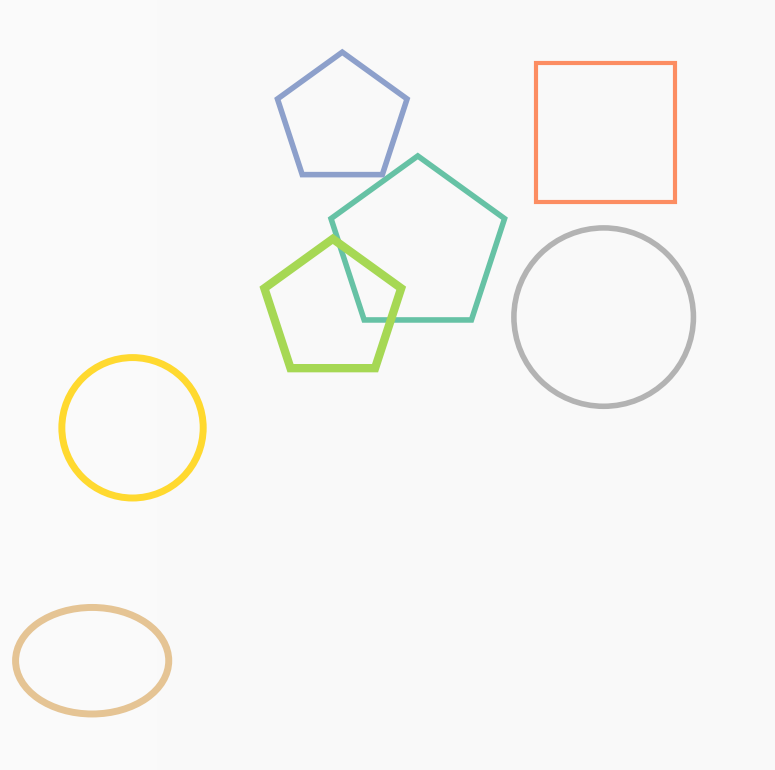[{"shape": "pentagon", "thickness": 2, "radius": 0.59, "center": [0.539, 0.68]}, {"shape": "square", "thickness": 1.5, "radius": 0.45, "center": [0.781, 0.828]}, {"shape": "pentagon", "thickness": 2, "radius": 0.44, "center": [0.442, 0.844]}, {"shape": "pentagon", "thickness": 3, "radius": 0.46, "center": [0.429, 0.597]}, {"shape": "circle", "thickness": 2.5, "radius": 0.46, "center": [0.171, 0.444]}, {"shape": "oval", "thickness": 2.5, "radius": 0.49, "center": [0.119, 0.142]}, {"shape": "circle", "thickness": 2, "radius": 0.58, "center": [0.779, 0.588]}]